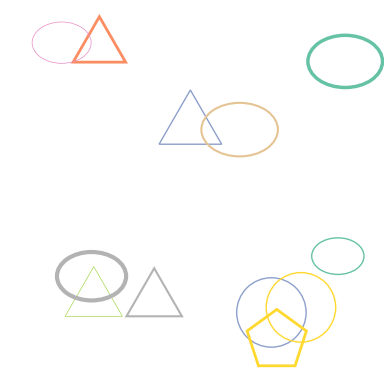[{"shape": "oval", "thickness": 1, "radius": 0.34, "center": [0.878, 0.335]}, {"shape": "oval", "thickness": 2.5, "radius": 0.48, "center": [0.897, 0.841]}, {"shape": "triangle", "thickness": 2, "radius": 0.39, "center": [0.258, 0.878]}, {"shape": "circle", "thickness": 1, "radius": 0.45, "center": [0.705, 0.188]}, {"shape": "triangle", "thickness": 1, "radius": 0.47, "center": [0.494, 0.672]}, {"shape": "oval", "thickness": 0.5, "radius": 0.38, "center": [0.16, 0.889]}, {"shape": "triangle", "thickness": 0.5, "radius": 0.43, "center": [0.244, 0.221]}, {"shape": "circle", "thickness": 1, "radius": 0.45, "center": [0.782, 0.202]}, {"shape": "pentagon", "thickness": 2, "radius": 0.4, "center": [0.719, 0.115]}, {"shape": "oval", "thickness": 1.5, "radius": 0.5, "center": [0.622, 0.663]}, {"shape": "oval", "thickness": 3, "radius": 0.45, "center": [0.238, 0.283]}, {"shape": "triangle", "thickness": 1.5, "radius": 0.42, "center": [0.401, 0.22]}]